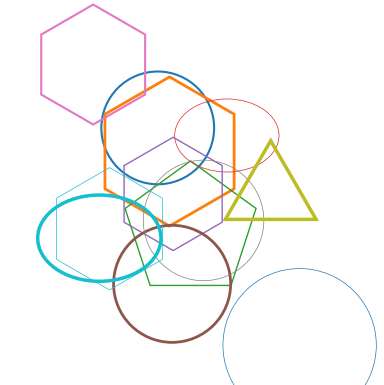[{"shape": "circle", "thickness": 1.5, "radius": 0.73, "center": [0.41, 0.668]}, {"shape": "circle", "thickness": 0.5, "radius": 1.0, "center": [0.778, 0.103]}, {"shape": "hexagon", "thickness": 2, "radius": 0.97, "center": [0.44, 0.607]}, {"shape": "pentagon", "thickness": 1, "radius": 0.89, "center": [0.495, 0.403]}, {"shape": "oval", "thickness": 0.5, "radius": 0.68, "center": [0.589, 0.648]}, {"shape": "hexagon", "thickness": 1, "radius": 0.74, "center": [0.45, 0.496]}, {"shape": "circle", "thickness": 2, "radius": 0.76, "center": [0.447, 0.263]}, {"shape": "hexagon", "thickness": 1.5, "radius": 0.78, "center": [0.242, 0.832]}, {"shape": "circle", "thickness": 0.5, "radius": 0.78, "center": [0.529, 0.428]}, {"shape": "triangle", "thickness": 2.5, "radius": 0.68, "center": [0.703, 0.498]}, {"shape": "hexagon", "thickness": 0.5, "radius": 0.79, "center": [0.284, 0.406]}, {"shape": "oval", "thickness": 2.5, "radius": 0.8, "center": [0.258, 0.381]}]